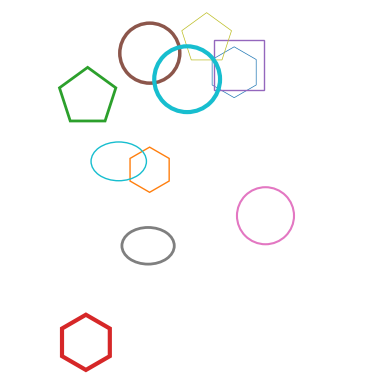[{"shape": "hexagon", "thickness": 0.5, "radius": 0.33, "center": [0.608, 0.812]}, {"shape": "hexagon", "thickness": 1, "radius": 0.29, "center": [0.389, 0.559]}, {"shape": "pentagon", "thickness": 2, "radius": 0.38, "center": [0.228, 0.748]}, {"shape": "hexagon", "thickness": 3, "radius": 0.36, "center": [0.223, 0.111]}, {"shape": "square", "thickness": 1, "radius": 0.33, "center": [0.621, 0.832]}, {"shape": "circle", "thickness": 2.5, "radius": 0.39, "center": [0.389, 0.862]}, {"shape": "circle", "thickness": 1.5, "radius": 0.37, "center": [0.69, 0.44]}, {"shape": "oval", "thickness": 2, "radius": 0.34, "center": [0.385, 0.362]}, {"shape": "pentagon", "thickness": 0.5, "radius": 0.34, "center": [0.537, 0.899]}, {"shape": "oval", "thickness": 1, "radius": 0.36, "center": [0.308, 0.581]}, {"shape": "circle", "thickness": 3, "radius": 0.43, "center": [0.486, 0.794]}]